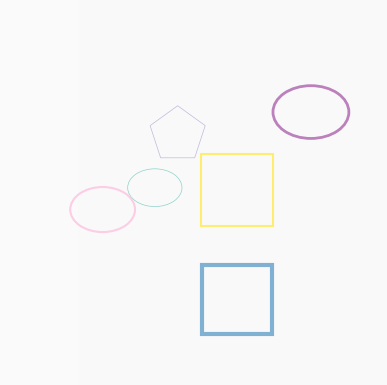[{"shape": "oval", "thickness": 0.5, "radius": 0.35, "center": [0.4, 0.512]}, {"shape": "pentagon", "thickness": 0.5, "radius": 0.37, "center": [0.458, 0.651]}, {"shape": "square", "thickness": 3, "radius": 0.45, "center": [0.611, 0.222]}, {"shape": "oval", "thickness": 1.5, "radius": 0.42, "center": [0.265, 0.456]}, {"shape": "oval", "thickness": 2, "radius": 0.49, "center": [0.802, 0.709]}, {"shape": "square", "thickness": 1.5, "radius": 0.47, "center": [0.611, 0.506]}]